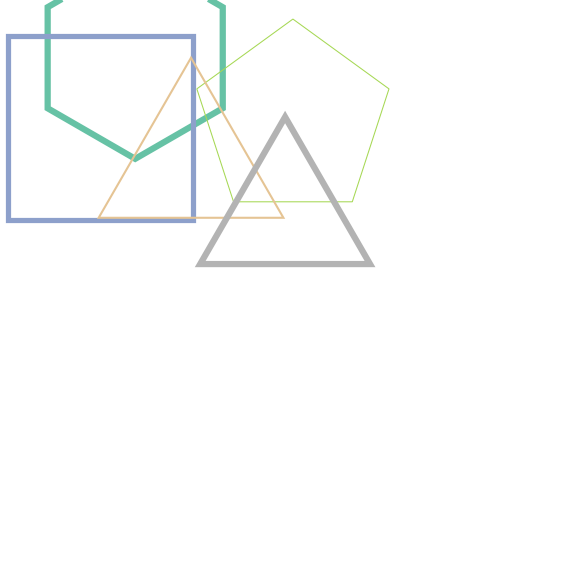[{"shape": "hexagon", "thickness": 3, "radius": 0.88, "center": [0.234, 0.899]}, {"shape": "square", "thickness": 2.5, "radius": 0.8, "center": [0.174, 0.777]}, {"shape": "pentagon", "thickness": 0.5, "radius": 0.87, "center": [0.507, 0.791]}, {"shape": "triangle", "thickness": 1, "radius": 0.92, "center": [0.331, 0.714]}, {"shape": "triangle", "thickness": 3, "radius": 0.85, "center": [0.494, 0.627]}]